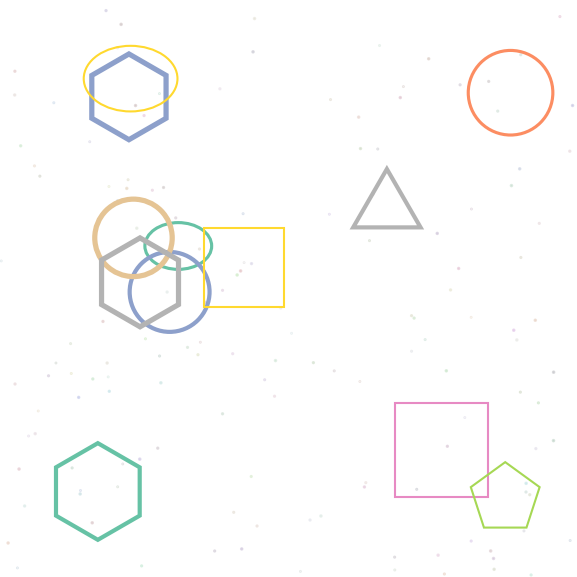[{"shape": "hexagon", "thickness": 2, "radius": 0.42, "center": [0.169, 0.148]}, {"shape": "oval", "thickness": 1.5, "radius": 0.29, "center": [0.309, 0.573]}, {"shape": "circle", "thickness": 1.5, "radius": 0.37, "center": [0.884, 0.839]}, {"shape": "hexagon", "thickness": 2.5, "radius": 0.37, "center": [0.223, 0.831]}, {"shape": "circle", "thickness": 2, "radius": 0.35, "center": [0.294, 0.494]}, {"shape": "square", "thickness": 1, "radius": 0.41, "center": [0.764, 0.22]}, {"shape": "pentagon", "thickness": 1, "radius": 0.31, "center": [0.875, 0.136]}, {"shape": "square", "thickness": 1, "radius": 0.34, "center": [0.422, 0.536]}, {"shape": "oval", "thickness": 1, "radius": 0.41, "center": [0.226, 0.863]}, {"shape": "circle", "thickness": 2.5, "radius": 0.34, "center": [0.231, 0.587]}, {"shape": "triangle", "thickness": 2, "radius": 0.34, "center": [0.67, 0.639]}, {"shape": "hexagon", "thickness": 2.5, "radius": 0.38, "center": [0.242, 0.51]}]